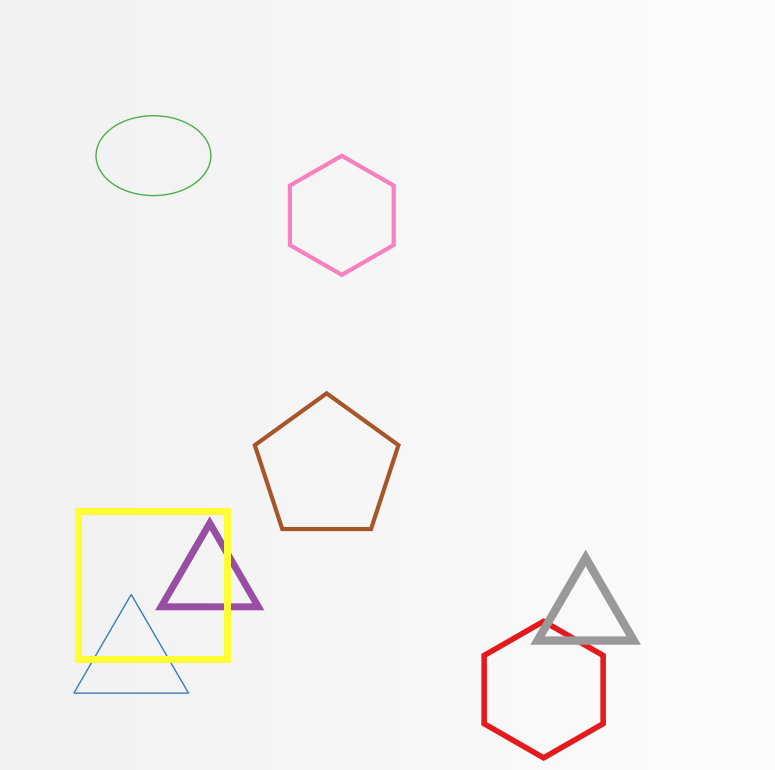[{"shape": "hexagon", "thickness": 2, "radius": 0.44, "center": [0.701, 0.104]}, {"shape": "triangle", "thickness": 0.5, "radius": 0.43, "center": [0.169, 0.143]}, {"shape": "oval", "thickness": 0.5, "radius": 0.37, "center": [0.198, 0.798]}, {"shape": "triangle", "thickness": 2.5, "radius": 0.36, "center": [0.271, 0.248]}, {"shape": "square", "thickness": 2.5, "radius": 0.48, "center": [0.197, 0.24]}, {"shape": "pentagon", "thickness": 1.5, "radius": 0.49, "center": [0.421, 0.392]}, {"shape": "hexagon", "thickness": 1.5, "radius": 0.39, "center": [0.441, 0.72]}, {"shape": "triangle", "thickness": 3, "radius": 0.36, "center": [0.756, 0.204]}]